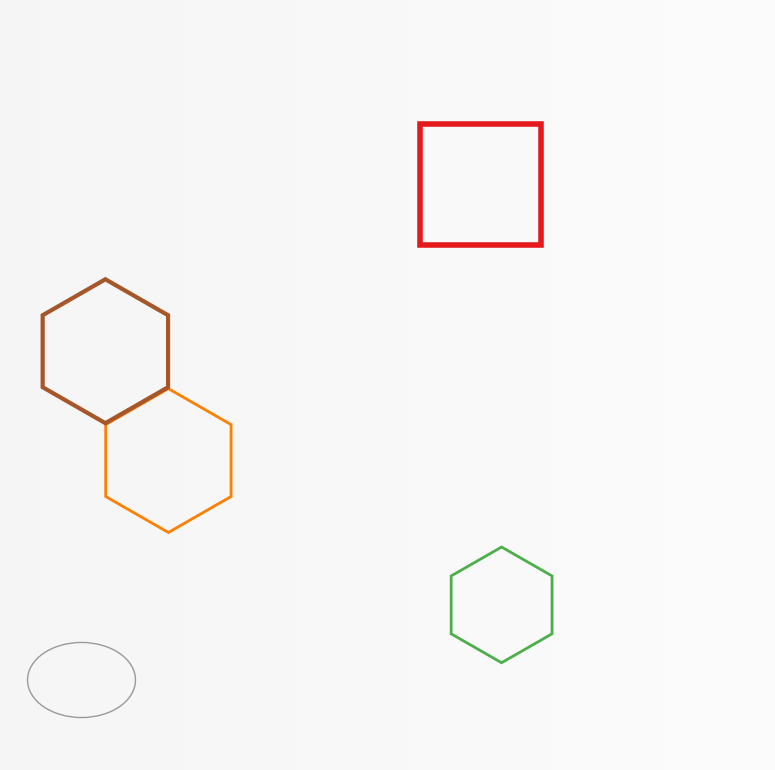[{"shape": "square", "thickness": 2, "radius": 0.39, "center": [0.62, 0.76]}, {"shape": "hexagon", "thickness": 1, "radius": 0.38, "center": [0.647, 0.214]}, {"shape": "hexagon", "thickness": 1, "radius": 0.47, "center": [0.217, 0.402]}, {"shape": "hexagon", "thickness": 1.5, "radius": 0.47, "center": [0.136, 0.544]}, {"shape": "oval", "thickness": 0.5, "radius": 0.35, "center": [0.105, 0.117]}]